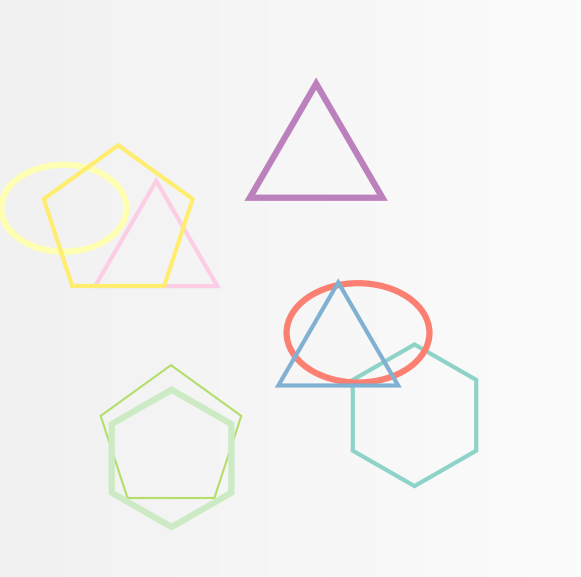[{"shape": "hexagon", "thickness": 2, "radius": 0.61, "center": [0.713, 0.28]}, {"shape": "oval", "thickness": 3, "radius": 0.54, "center": [0.11, 0.639]}, {"shape": "oval", "thickness": 3, "radius": 0.61, "center": [0.616, 0.423]}, {"shape": "triangle", "thickness": 2, "radius": 0.59, "center": [0.582, 0.391]}, {"shape": "pentagon", "thickness": 1, "radius": 0.64, "center": [0.294, 0.24]}, {"shape": "triangle", "thickness": 2, "radius": 0.61, "center": [0.269, 0.564]}, {"shape": "triangle", "thickness": 3, "radius": 0.66, "center": [0.544, 0.723]}, {"shape": "hexagon", "thickness": 3, "radius": 0.59, "center": [0.295, 0.205]}, {"shape": "pentagon", "thickness": 2, "radius": 0.67, "center": [0.203, 0.613]}]